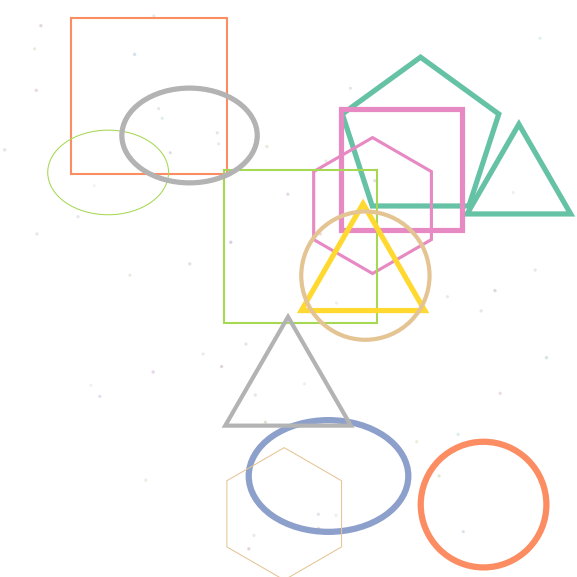[{"shape": "pentagon", "thickness": 2.5, "radius": 0.71, "center": [0.728, 0.758]}, {"shape": "triangle", "thickness": 2.5, "radius": 0.52, "center": [0.898, 0.68]}, {"shape": "square", "thickness": 1, "radius": 0.67, "center": [0.257, 0.833]}, {"shape": "circle", "thickness": 3, "radius": 0.54, "center": [0.837, 0.125]}, {"shape": "oval", "thickness": 3, "radius": 0.69, "center": [0.569, 0.175]}, {"shape": "square", "thickness": 2.5, "radius": 0.52, "center": [0.695, 0.705]}, {"shape": "hexagon", "thickness": 1.5, "radius": 0.59, "center": [0.645, 0.643]}, {"shape": "square", "thickness": 1, "radius": 0.66, "center": [0.52, 0.572]}, {"shape": "oval", "thickness": 0.5, "radius": 0.52, "center": [0.187, 0.701]}, {"shape": "triangle", "thickness": 2.5, "radius": 0.62, "center": [0.629, 0.523]}, {"shape": "circle", "thickness": 2, "radius": 0.56, "center": [0.633, 0.522]}, {"shape": "hexagon", "thickness": 0.5, "radius": 0.57, "center": [0.492, 0.109]}, {"shape": "oval", "thickness": 2.5, "radius": 0.59, "center": [0.328, 0.765]}, {"shape": "triangle", "thickness": 2, "radius": 0.63, "center": [0.499, 0.325]}]